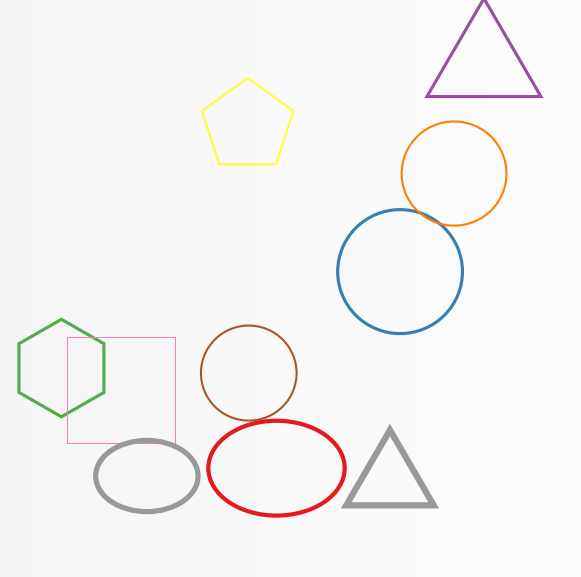[{"shape": "oval", "thickness": 2, "radius": 0.59, "center": [0.476, 0.188]}, {"shape": "circle", "thickness": 1.5, "radius": 0.54, "center": [0.688, 0.529]}, {"shape": "hexagon", "thickness": 1.5, "radius": 0.42, "center": [0.106, 0.362]}, {"shape": "triangle", "thickness": 1.5, "radius": 0.57, "center": [0.833, 0.889]}, {"shape": "circle", "thickness": 1, "radius": 0.45, "center": [0.781, 0.699]}, {"shape": "pentagon", "thickness": 1, "radius": 0.41, "center": [0.426, 0.781]}, {"shape": "circle", "thickness": 1, "radius": 0.41, "center": [0.428, 0.353]}, {"shape": "square", "thickness": 0.5, "radius": 0.46, "center": [0.208, 0.324]}, {"shape": "triangle", "thickness": 3, "radius": 0.43, "center": [0.671, 0.168]}, {"shape": "oval", "thickness": 2.5, "radius": 0.44, "center": [0.253, 0.175]}]